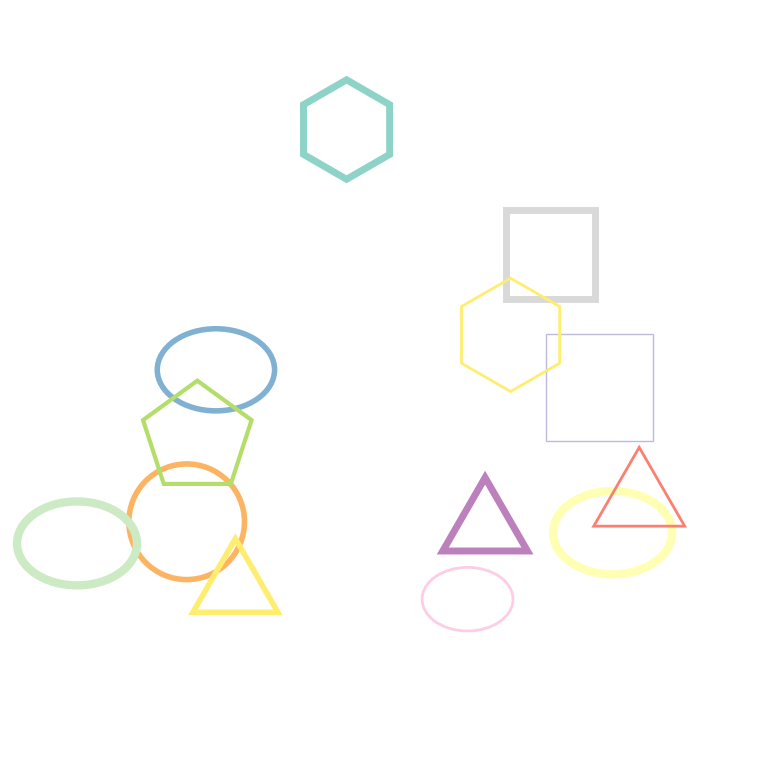[{"shape": "hexagon", "thickness": 2.5, "radius": 0.32, "center": [0.45, 0.832]}, {"shape": "oval", "thickness": 3, "radius": 0.39, "center": [0.796, 0.308]}, {"shape": "square", "thickness": 0.5, "radius": 0.35, "center": [0.778, 0.497]}, {"shape": "triangle", "thickness": 1, "radius": 0.34, "center": [0.83, 0.351]}, {"shape": "oval", "thickness": 2, "radius": 0.38, "center": [0.28, 0.52]}, {"shape": "circle", "thickness": 2, "radius": 0.38, "center": [0.242, 0.322]}, {"shape": "pentagon", "thickness": 1.5, "radius": 0.37, "center": [0.256, 0.432]}, {"shape": "oval", "thickness": 1, "radius": 0.3, "center": [0.607, 0.222]}, {"shape": "square", "thickness": 2.5, "radius": 0.29, "center": [0.715, 0.67]}, {"shape": "triangle", "thickness": 2.5, "radius": 0.32, "center": [0.63, 0.316]}, {"shape": "oval", "thickness": 3, "radius": 0.39, "center": [0.1, 0.294]}, {"shape": "hexagon", "thickness": 1, "radius": 0.37, "center": [0.663, 0.565]}, {"shape": "triangle", "thickness": 2, "radius": 0.32, "center": [0.306, 0.237]}]